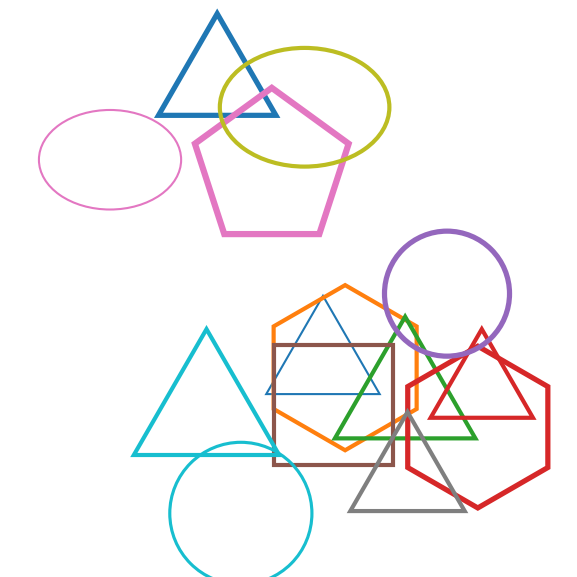[{"shape": "triangle", "thickness": 1, "radius": 0.57, "center": [0.559, 0.373]}, {"shape": "triangle", "thickness": 2.5, "radius": 0.59, "center": [0.376, 0.858]}, {"shape": "hexagon", "thickness": 2, "radius": 0.71, "center": [0.598, 0.362]}, {"shape": "triangle", "thickness": 2, "radius": 0.7, "center": [0.702, 0.31]}, {"shape": "hexagon", "thickness": 2.5, "radius": 0.7, "center": [0.827, 0.26]}, {"shape": "triangle", "thickness": 2, "radius": 0.51, "center": [0.834, 0.327]}, {"shape": "circle", "thickness": 2.5, "radius": 0.54, "center": [0.774, 0.491]}, {"shape": "square", "thickness": 2, "radius": 0.52, "center": [0.578, 0.298]}, {"shape": "oval", "thickness": 1, "radius": 0.62, "center": [0.191, 0.723]}, {"shape": "pentagon", "thickness": 3, "radius": 0.7, "center": [0.471, 0.707]}, {"shape": "triangle", "thickness": 2, "radius": 0.57, "center": [0.706, 0.171]}, {"shape": "oval", "thickness": 2, "radius": 0.73, "center": [0.527, 0.813]}, {"shape": "circle", "thickness": 1.5, "radius": 0.62, "center": [0.417, 0.11]}, {"shape": "triangle", "thickness": 2, "radius": 0.73, "center": [0.358, 0.284]}]